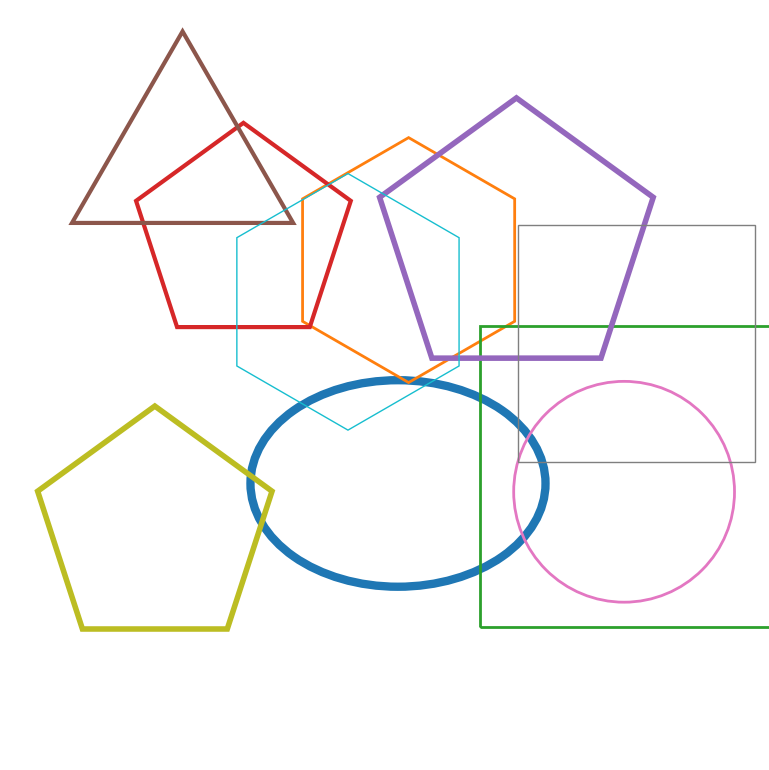[{"shape": "oval", "thickness": 3, "radius": 0.96, "center": [0.517, 0.372]}, {"shape": "hexagon", "thickness": 1, "radius": 0.8, "center": [0.531, 0.662]}, {"shape": "square", "thickness": 1, "radius": 0.98, "center": [0.82, 0.381]}, {"shape": "pentagon", "thickness": 1.5, "radius": 0.73, "center": [0.316, 0.694]}, {"shape": "pentagon", "thickness": 2, "radius": 0.93, "center": [0.671, 0.686]}, {"shape": "triangle", "thickness": 1.5, "radius": 0.83, "center": [0.237, 0.793]}, {"shape": "circle", "thickness": 1, "radius": 0.72, "center": [0.811, 0.361]}, {"shape": "square", "thickness": 0.5, "radius": 0.77, "center": [0.826, 0.554]}, {"shape": "pentagon", "thickness": 2, "radius": 0.8, "center": [0.201, 0.313]}, {"shape": "hexagon", "thickness": 0.5, "radius": 0.83, "center": [0.452, 0.608]}]